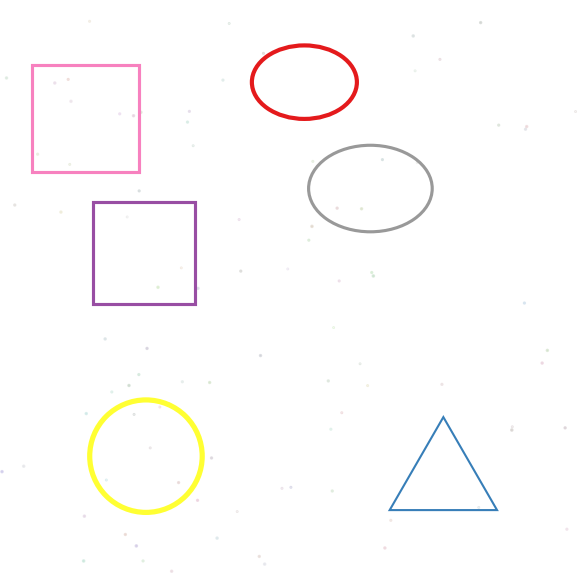[{"shape": "oval", "thickness": 2, "radius": 0.45, "center": [0.527, 0.857]}, {"shape": "triangle", "thickness": 1, "radius": 0.54, "center": [0.768, 0.17]}, {"shape": "square", "thickness": 1.5, "radius": 0.44, "center": [0.25, 0.561]}, {"shape": "circle", "thickness": 2.5, "radius": 0.49, "center": [0.253, 0.209]}, {"shape": "square", "thickness": 1.5, "radius": 0.46, "center": [0.148, 0.794]}, {"shape": "oval", "thickness": 1.5, "radius": 0.54, "center": [0.641, 0.673]}]